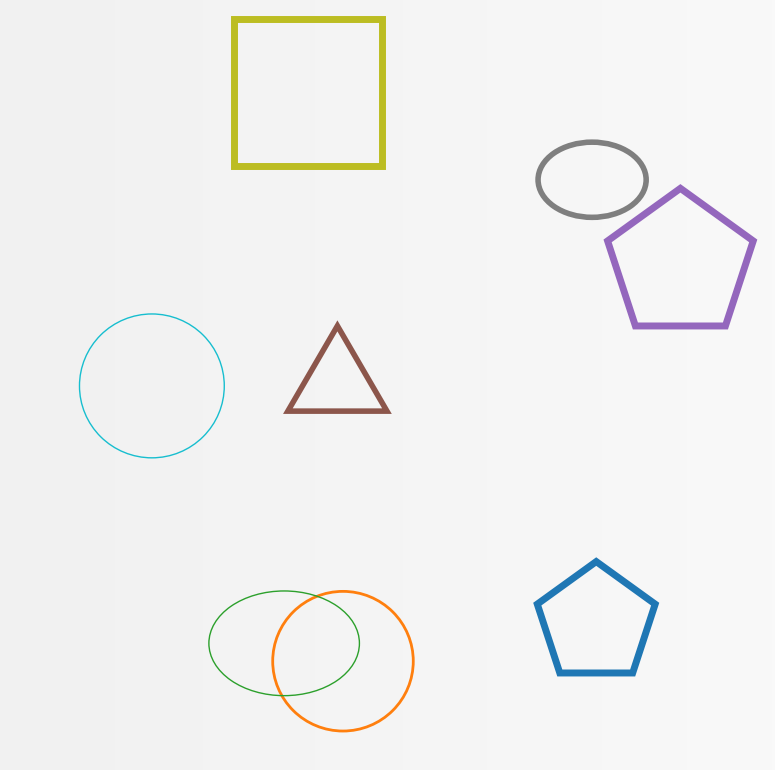[{"shape": "pentagon", "thickness": 2.5, "radius": 0.4, "center": [0.769, 0.191]}, {"shape": "circle", "thickness": 1, "radius": 0.45, "center": [0.443, 0.141]}, {"shape": "oval", "thickness": 0.5, "radius": 0.49, "center": [0.367, 0.165]}, {"shape": "pentagon", "thickness": 2.5, "radius": 0.49, "center": [0.878, 0.657]}, {"shape": "triangle", "thickness": 2, "radius": 0.37, "center": [0.435, 0.503]}, {"shape": "oval", "thickness": 2, "radius": 0.35, "center": [0.764, 0.767]}, {"shape": "square", "thickness": 2.5, "radius": 0.48, "center": [0.397, 0.88]}, {"shape": "circle", "thickness": 0.5, "radius": 0.47, "center": [0.196, 0.499]}]